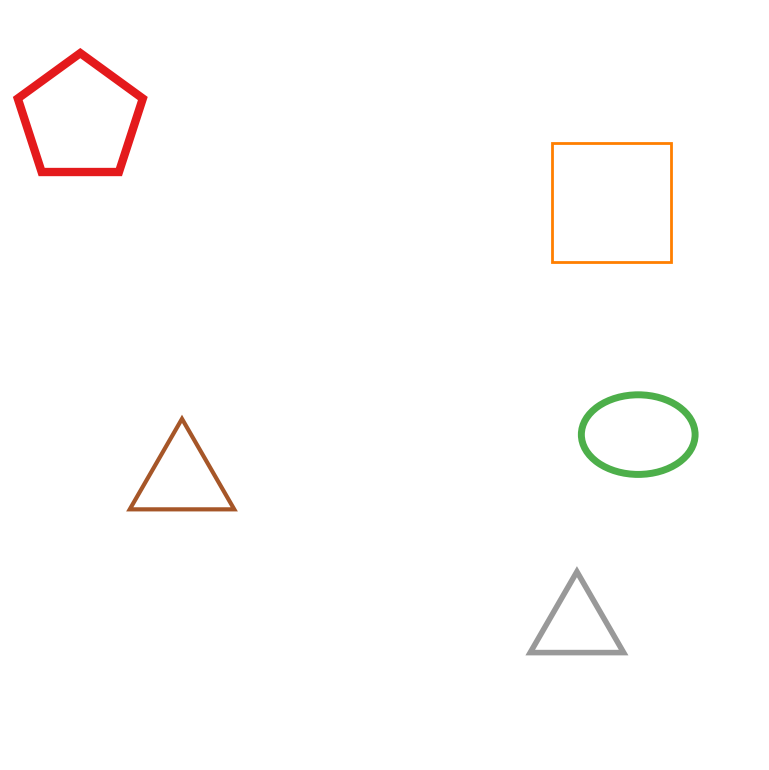[{"shape": "pentagon", "thickness": 3, "radius": 0.43, "center": [0.104, 0.846]}, {"shape": "oval", "thickness": 2.5, "radius": 0.37, "center": [0.829, 0.436]}, {"shape": "square", "thickness": 1, "radius": 0.39, "center": [0.795, 0.737]}, {"shape": "triangle", "thickness": 1.5, "radius": 0.39, "center": [0.236, 0.378]}, {"shape": "triangle", "thickness": 2, "radius": 0.35, "center": [0.749, 0.187]}]